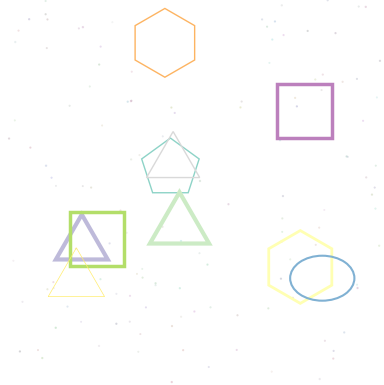[{"shape": "pentagon", "thickness": 1, "radius": 0.39, "center": [0.443, 0.563]}, {"shape": "hexagon", "thickness": 2, "radius": 0.47, "center": [0.78, 0.307]}, {"shape": "triangle", "thickness": 3, "radius": 0.39, "center": [0.212, 0.365]}, {"shape": "oval", "thickness": 1.5, "radius": 0.42, "center": [0.837, 0.277]}, {"shape": "hexagon", "thickness": 1, "radius": 0.45, "center": [0.428, 0.889]}, {"shape": "square", "thickness": 2.5, "radius": 0.35, "center": [0.253, 0.38]}, {"shape": "triangle", "thickness": 1, "radius": 0.4, "center": [0.45, 0.579]}, {"shape": "square", "thickness": 2.5, "radius": 0.35, "center": [0.791, 0.711]}, {"shape": "triangle", "thickness": 3, "radius": 0.44, "center": [0.466, 0.412]}, {"shape": "triangle", "thickness": 0.5, "radius": 0.42, "center": [0.198, 0.272]}]